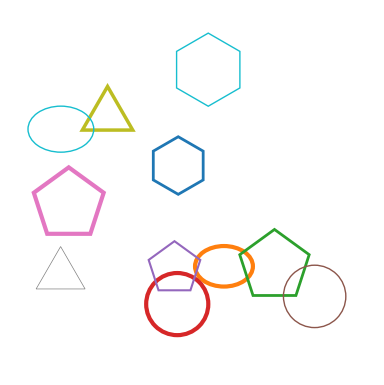[{"shape": "hexagon", "thickness": 2, "radius": 0.37, "center": [0.463, 0.57]}, {"shape": "oval", "thickness": 3, "radius": 0.38, "center": [0.582, 0.308]}, {"shape": "pentagon", "thickness": 2, "radius": 0.47, "center": [0.713, 0.309]}, {"shape": "circle", "thickness": 3, "radius": 0.4, "center": [0.46, 0.21]}, {"shape": "pentagon", "thickness": 1.5, "radius": 0.35, "center": [0.453, 0.303]}, {"shape": "circle", "thickness": 1, "radius": 0.41, "center": [0.817, 0.23]}, {"shape": "pentagon", "thickness": 3, "radius": 0.48, "center": [0.179, 0.47]}, {"shape": "triangle", "thickness": 0.5, "radius": 0.37, "center": [0.157, 0.286]}, {"shape": "triangle", "thickness": 2.5, "radius": 0.38, "center": [0.279, 0.7]}, {"shape": "oval", "thickness": 1, "radius": 0.43, "center": [0.158, 0.665]}, {"shape": "hexagon", "thickness": 1, "radius": 0.47, "center": [0.541, 0.819]}]